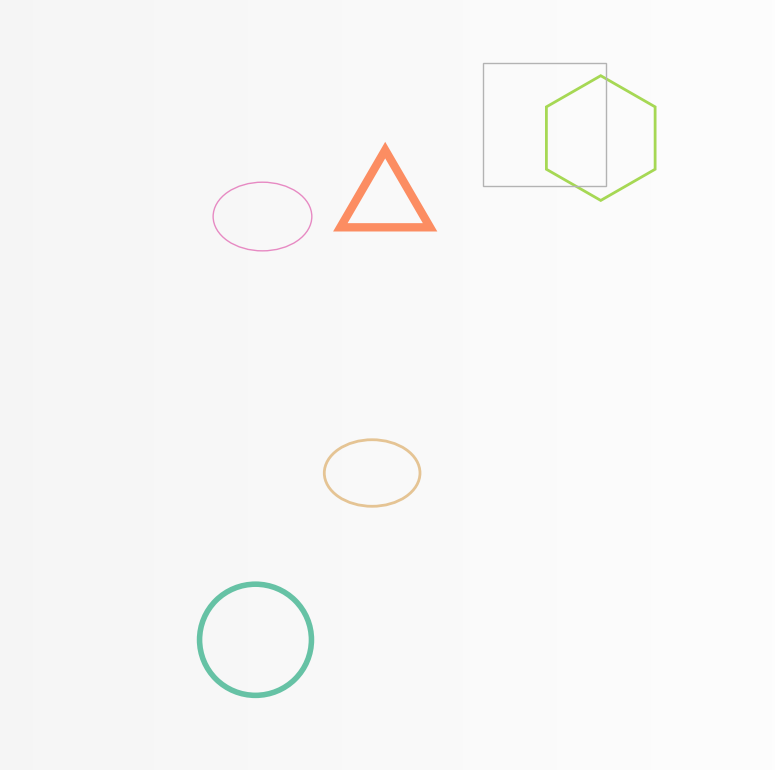[{"shape": "circle", "thickness": 2, "radius": 0.36, "center": [0.33, 0.169]}, {"shape": "triangle", "thickness": 3, "radius": 0.33, "center": [0.497, 0.738]}, {"shape": "oval", "thickness": 0.5, "radius": 0.32, "center": [0.339, 0.719]}, {"shape": "hexagon", "thickness": 1, "radius": 0.4, "center": [0.775, 0.821]}, {"shape": "oval", "thickness": 1, "radius": 0.31, "center": [0.48, 0.386]}, {"shape": "square", "thickness": 0.5, "radius": 0.4, "center": [0.702, 0.838]}]